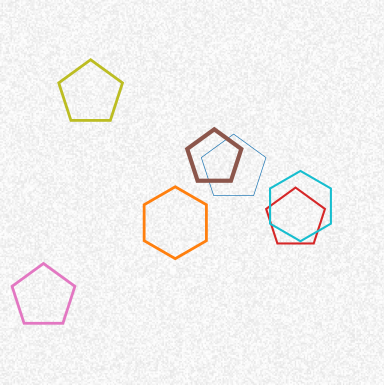[{"shape": "pentagon", "thickness": 0.5, "radius": 0.44, "center": [0.607, 0.563]}, {"shape": "hexagon", "thickness": 2, "radius": 0.47, "center": [0.455, 0.421]}, {"shape": "pentagon", "thickness": 1.5, "radius": 0.4, "center": [0.768, 0.433]}, {"shape": "pentagon", "thickness": 3, "radius": 0.37, "center": [0.557, 0.59]}, {"shape": "pentagon", "thickness": 2, "radius": 0.43, "center": [0.113, 0.23]}, {"shape": "pentagon", "thickness": 2, "radius": 0.44, "center": [0.235, 0.758]}, {"shape": "hexagon", "thickness": 1.5, "radius": 0.46, "center": [0.78, 0.465]}]